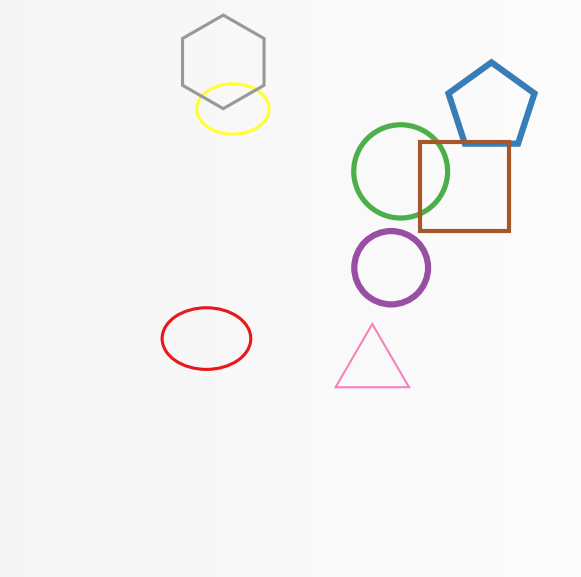[{"shape": "oval", "thickness": 1.5, "radius": 0.38, "center": [0.355, 0.413]}, {"shape": "pentagon", "thickness": 3, "radius": 0.39, "center": [0.846, 0.813]}, {"shape": "circle", "thickness": 2.5, "radius": 0.4, "center": [0.689, 0.702]}, {"shape": "circle", "thickness": 3, "radius": 0.32, "center": [0.673, 0.536]}, {"shape": "oval", "thickness": 1.5, "radius": 0.31, "center": [0.401, 0.81]}, {"shape": "square", "thickness": 2, "radius": 0.39, "center": [0.799, 0.677]}, {"shape": "triangle", "thickness": 1, "radius": 0.36, "center": [0.641, 0.365]}, {"shape": "hexagon", "thickness": 1.5, "radius": 0.4, "center": [0.384, 0.892]}]